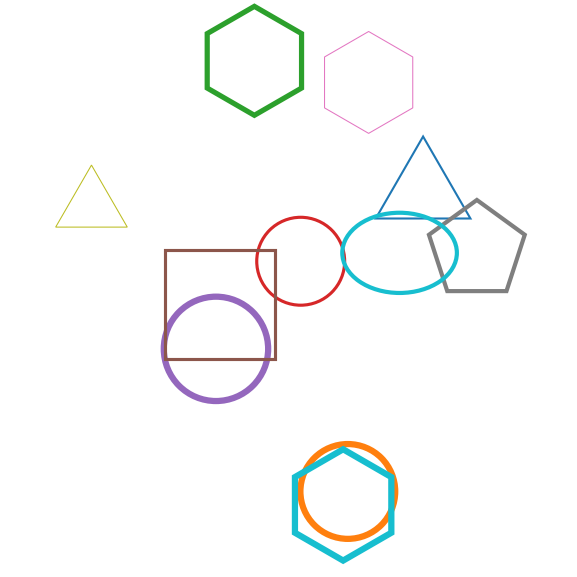[{"shape": "triangle", "thickness": 1, "radius": 0.47, "center": [0.733, 0.668]}, {"shape": "circle", "thickness": 3, "radius": 0.41, "center": [0.602, 0.148]}, {"shape": "hexagon", "thickness": 2.5, "radius": 0.47, "center": [0.44, 0.894]}, {"shape": "circle", "thickness": 1.5, "radius": 0.38, "center": [0.521, 0.547]}, {"shape": "circle", "thickness": 3, "radius": 0.45, "center": [0.374, 0.395]}, {"shape": "square", "thickness": 1.5, "radius": 0.47, "center": [0.381, 0.472]}, {"shape": "hexagon", "thickness": 0.5, "radius": 0.44, "center": [0.638, 0.856]}, {"shape": "pentagon", "thickness": 2, "radius": 0.44, "center": [0.826, 0.566]}, {"shape": "triangle", "thickness": 0.5, "radius": 0.36, "center": [0.158, 0.642]}, {"shape": "oval", "thickness": 2, "radius": 0.5, "center": [0.692, 0.561]}, {"shape": "hexagon", "thickness": 3, "radius": 0.48, "center": [0.594, 0.125]}]